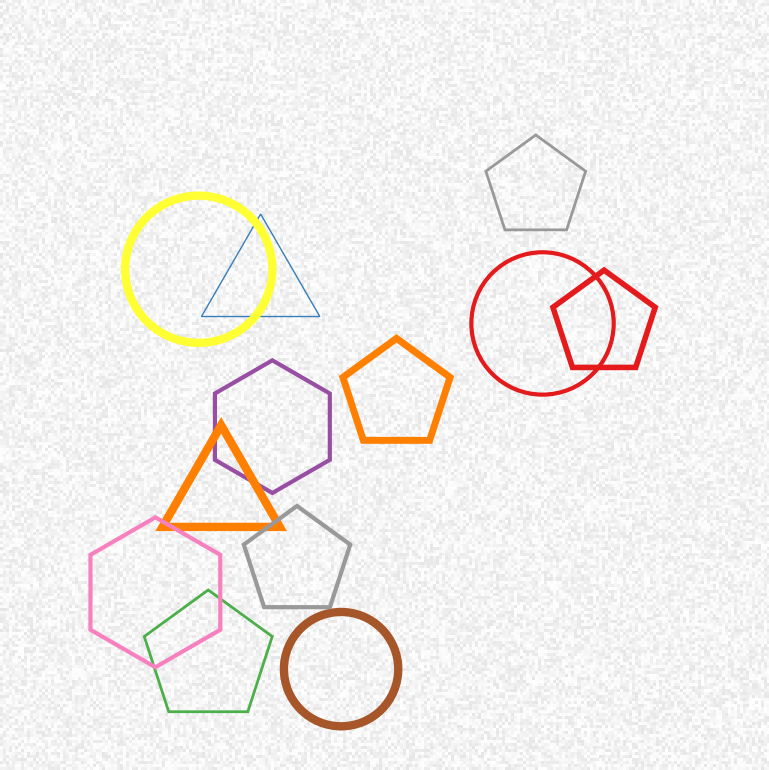[{"shape": "pentagon", "thickness": 2, "radius": 0.35, "center": [0.785, 0.579]}, {"shape": "circle", "thickness": 1.5, "radius": 0.46, "center": [0.705, 0.58]}, {"shape": "triangle", "thickness": 0.5, "radius": 0.44, "center": [0.338, 0.633]}, {"shape": "pentagon", "thickness": 1, "radius": 0.44, "center": [0.27, 0.146]}, {"shape": "hexagon", "thickness": 1.5, "radius": 0.43, "center": [0.354, 0.446]}, {"shape": "triangle", "thickness": 3, "radius": 0.44, "center": [0.287, 0.36]}, {"shape": "pentagon", "thickness": 2.5, "radius": 0.37, "center": [0.515, 0.487]}, {"shape": "circle", "thickness": 3, "radius": 0.48, "center": [0.258, 0.65]}, {"shape": "circle", "thickness": 3, "radius": 0.37, "center": [0.443, 0.131]}, {"shape": "hexagon", "thickness": 1.5, "radius": 0.49, "center": [0.202, 0.231]}, {"shape": "pentagon", "thickness": 1.5, "radius": 0.36, "center": [0.386, 0.27]}, {"shape": "pentagon", "thickness": 1, "radius": 0.34, "center": [0.696, 0.757]}]